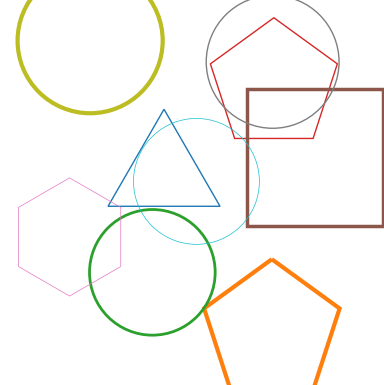[{"shape": "triangle", "thickness": 1, "radius": 0.84, "center": [0.426, 0.548]}, {"shape": "pentagon", "thickness": 3, "radius": 0.93, "center": [0.706, 0.142]}, {"shape": "circle", "thickness": 2, "radius": 0.82, "center": [0.396, 0.293]}, {"shape": "pentagon", "thickness": 1, "radius": 0.87, "center": [0.711, 0.781]}, {"shape": "square", "thickness": 2.5, "radius": 0.89, "center": [0.818, 0.59]}, {"shape": "hexagon", "thickness": 0.5, "radius": 0.77, "center": [0.181, 0.385]}, {"shape": "circle", "thickness": 1, "radius": 0.86, "center": [0.708, 0.839]}, {"shape": "circle", "thickness": 3, "radius": 0.94, "center": [0.234, 0.894]}, {"shape": "circle", "thickness": 0.5, "radius": 0.82, "center": [0.51, 0.529]}]